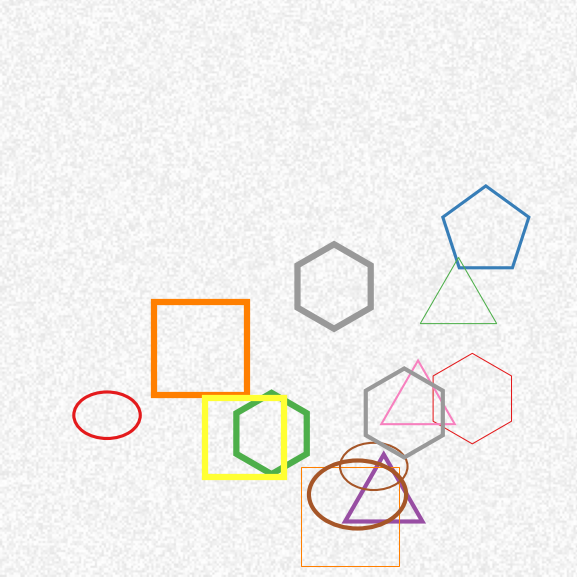[{"shape": "hexagon", "thickness": 0.5, "radius": 0.39, "center": [0.818, 0.309]}, {"shape": "oval", "thickness": 1.5, "radius": 0.29, "center": [0.185, 0.28]}, {"shape": "pentagon", "thickness": 1.5, "radius": 0.39, "center": [0.841, 0.599]}, {"shape": "hexagon", "thickness": 3, "radius": 0.35, "center": [0.47, 0.248]}, {"shape": "triangle", "thickness": 0.5, "radius": 0.38, "center": [0.794, 0.477]}, {"shape": "triangle", "thickness": 2, "radius": 0.39, "center": [0.665, 0.135]}, {"shape": "square", "thickness": 3, "radius": 0.4, "center": [0.347, 0.395]}, {"shape": "square", "thickness": 0.5, "radius": 0.43, "center": [0.606, 0.105]}, {"shape": "square", "thickness": 3, "radius": 0.34, "center": [0.424, 0.241]}, {"shape": "oval", "thickness": 1, "radius": 0.29, "center": [0.647, 0.192]}, {"shape": "oval", "thickness": 2, "radius": 0.42, "center": [0.619, 0.143]}, {"shape": "triangle", "thickness": 1, "radius": 0.37, "center": [0.724, 0.301]}, {"shape": "hexagon", "thickness": 2, "radius": 0.39, "center": [0.7, 0.284]}, {"shape": "hexagon", "thickness": 3, "radius": 0.37, "center": [0.579, 0.503]}]